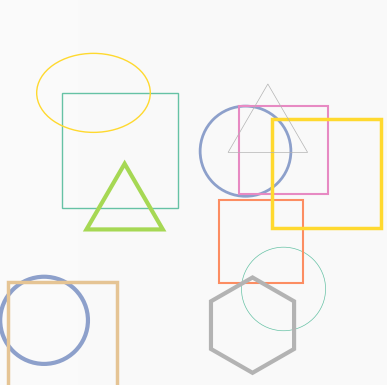[{"shape": "circle", "thickness": 0.5, "radius": 0.54, "center": [0.732, 0.249]}, {"shape": "square", "thickness": 1, "radius": 0.75, "center": [0.31, 0.609]}, {"shape": "square", "thickness": 1.5, "radius": 0.54, "center": [0.673, 0.373]}, {"shape": "circle", "thickness": 2, "radius": 0.59, "center": [0.634, 0.607]}, {"shape": "circle", "thickness": 3, "radius": 0.57, "center": [0.114, 0.168]}, {"shape": "square", "thickness": 1.5, "radius": 0.57, "center": [0.732, 0.61]}, {"shape": "triangle", "thickness": 3, "radius": 0.57, "center": [0.322, 0.461]}, {"shape": "oval", "thickness": 1, "radius": 0.73, "center": [0.241, 0.759]}, {"shape": "square", "thickness": 2.5, "radius": 0.71, "center": [0.842, 0.549]}, {"shape": "square", "thickness": 2.5, "radius": 0.7, "center": [0.161, 0.126]}, {"shape": "hexagon", "thickness": 3, "radius": 0.62, "center": [0.652, 0.155]}, {"shape": "triangle", "thickness": 0.5, "radius": 0.59, "center": [0.691, 0.663]}]